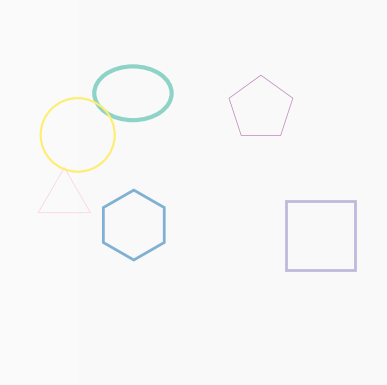[{"shape": "oval", "thickness": 3, "radius": 0.5, "center": [0.343, 0.758]}, {"shape": "square", "thickness": 2, "radius": 0.45, "center": [0.827, 0.388]}, {"shape": "hexagon", "thickness": 2, "radius": 0.45, "center": [0.345, 0.415]}, {"shape": "triangle", "thickness": 0.5, "radius": 0.39, "center": [0.166, 0.486]}, {"shape": "pentagon", "thickness": 0.5, "radius": 0.43, "center": [0.673, 0.718]}, {"shape": "circle", "thickness": 1.5, "radius": 0.48, "center": [0.201, 0.65]}]